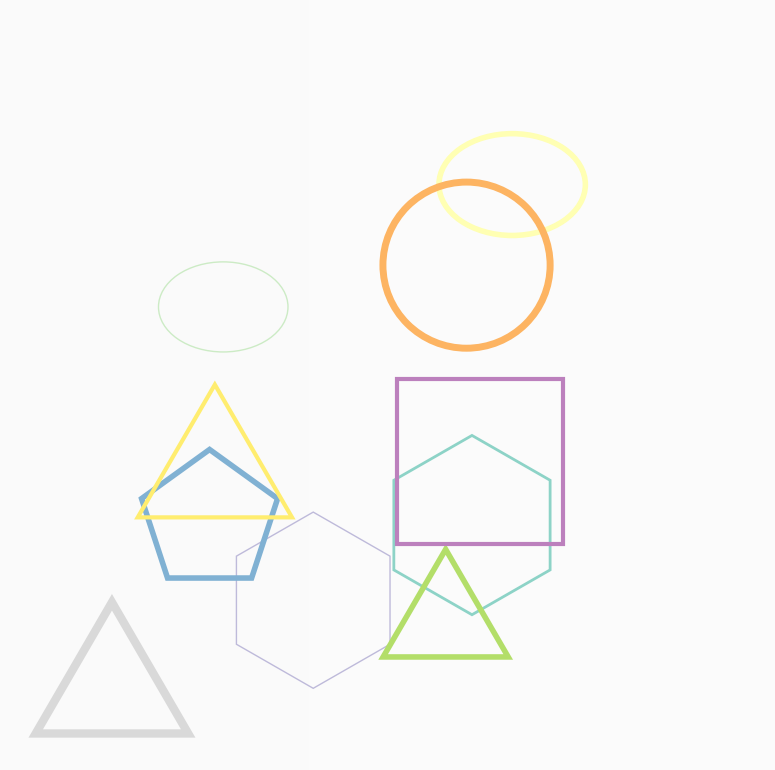[{"shape": "hexagon", "thickness": 1, "radius": 0.58, "center": [0.609, 0.318]}, {"shape": "oval", "thickness": 2, "radius": 0.47, "center": [0.661, 0.76]}, {"shape": "hexagon", "thickness": 0.5, "radius": 0.57, "center": [0.404, 0.221]}, {"shape": "pentagon", "thickness": 2, "radius": 0.46, "center": [0.27, 0.324]}, {"shape": "circle", "thickness": 2.5, "radius": 0.54, "center": [0.602, 0.656]}, {"shape": "triangle", "thickness": 2, "radius": 0.47, "center": [0.575, 0.193]}, {"shape": "triangle", "thickness": 3, "radius": 0.57, "center": [0.144, 0.104]}, {"shape": "square", "thickness": 1.5, "radius": 0.54, "center": [0.619, 0.4]}, {"shape": "oval", "thickness": 0.5, "radius": 0.42, "center": [0.288, 0.601]}, {"shape": "triangle", "thickness": 1.5, "radius": 0.57, "center": [0.277, 0.386]}]